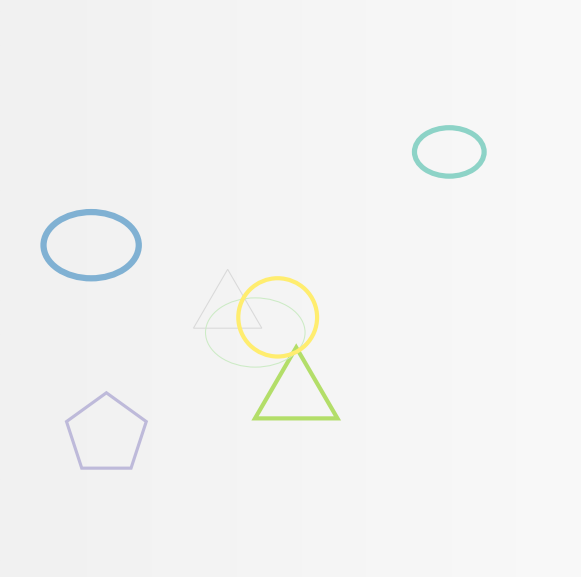[{"shape": "oval", "thickness": 2.5, "radius": 0.3, "center": [0.773, 0.736]}, {"shape": "pentagon", "thickness": 1.5, "radius": 0.36, "center": [0.183, 0.247]}, {"shape": "oval", "thickness": 3, "radius": 0.41, "center": [0.157, 0.575]}, {"shape": "triangle", "thickness": 2, "radius": 0.41, "center": [0.51, 0.316]}, {"shape": "triangle", "thickness": 0.5, "radius": 0.34, "center": [0.392, 0.465]}, {"shape": "oval", "thickness": 0.5, "radius": 0.43, "center": [0.439, 0.423]}, {"shape": "circle", "thickness": 2, "radius": 0.34, "center": [0.478, 0.45]}]